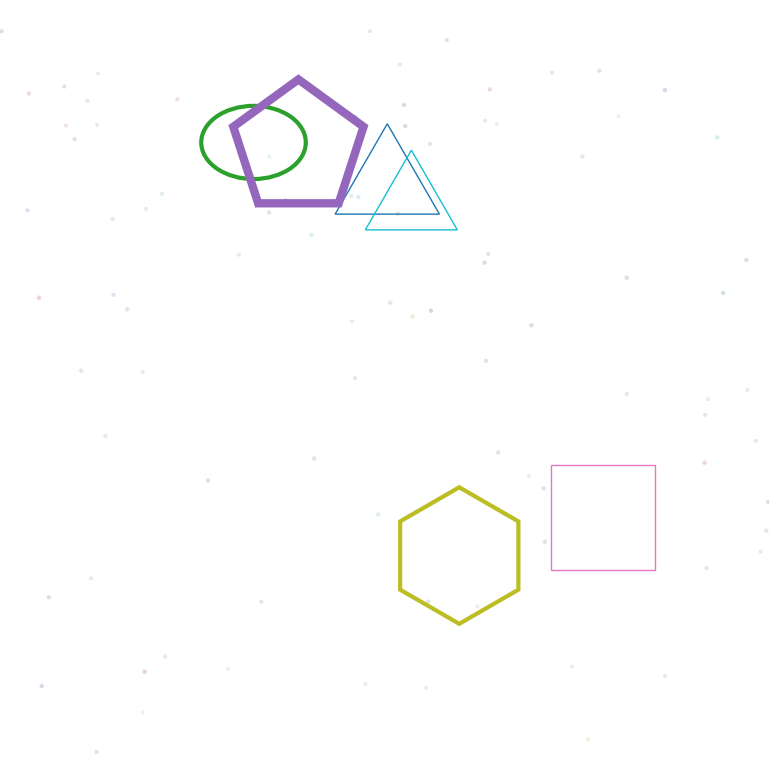[{"shape": "triangle", "thickness": 0.5, "radius": 0.39, "center": [0.503, 0.761]}, {"shape": "oval", "thickness": 1.5, "radius": 0.34, "center": [0.329, 0.815]}, {"shape": "pentagon", "thickness": 3, "radius": 0.44, "center": [0.388, 0.808]}, {"shape": "square", "thickness": 0.5, "radius": 0.34, "center": [0.783, 0.328]}, {"shape": "hexagon", "thickness": 1.5, "radius": 0.44, "center": [0.596, 0.279]}, {"shape": "triangle", "thickness": 0.5, "radius": 0.34, "center": [0.534, 0.736]}]